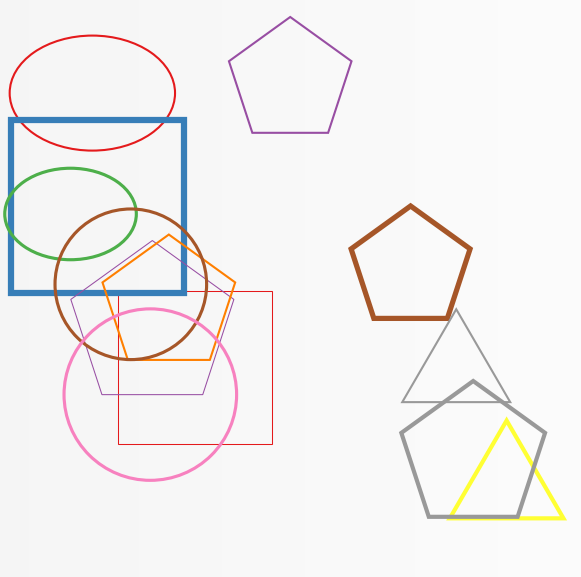[{"shape": "oval", "thickness": 1, "radius": 0.71, "center": [0.159, 0.838]}, {"shape": "square", "thickness": 0.5, "radius": 0.66, "center": [0.335, 0.363]}, {"shape": "square", "thickness": 3, "radius": 0.75, "center": [0.168, 0.642]}, {"shape": "oval", "thickness": 1.5, "radius": 0.57, "center": [0.121, 0.629]}, {"shape": "pentagon", "thickness": 0.5, "radius": 0.74, "center": [0.262, 0.435]}, {"shape": "pentagon", "thickness": 1, "radius": 0.55, "center": [0.499, 0.859]}, {"shape": "pentagon", "thickness": 1, "radius": 0.6, "center": [0.29, 0.473]}, {"shape": "triangle", "thickness": 2, "radius": 0.56, "center": [0.872, 0.158]}, {"shape": "pentagon", "thickness": 2.5, "radius": 0.54, "center": [0.706, 0.535]}, {"shape": "circle", "thickness": 1.5, "radius": 0.65, "center": [0.225, 0.507]}, {"shape": "circle", "thickness": 1.5, "radius": 0.74, "center": [0.259, 0.316]}, {"shape": "pentagon", "thickness": 2, "radius": 0.65, "center": [0.814, 0.209]}, {"shape": "triangle", "thickness": 1, "radius": 0.54, "center": [0.785, 0.356]}]